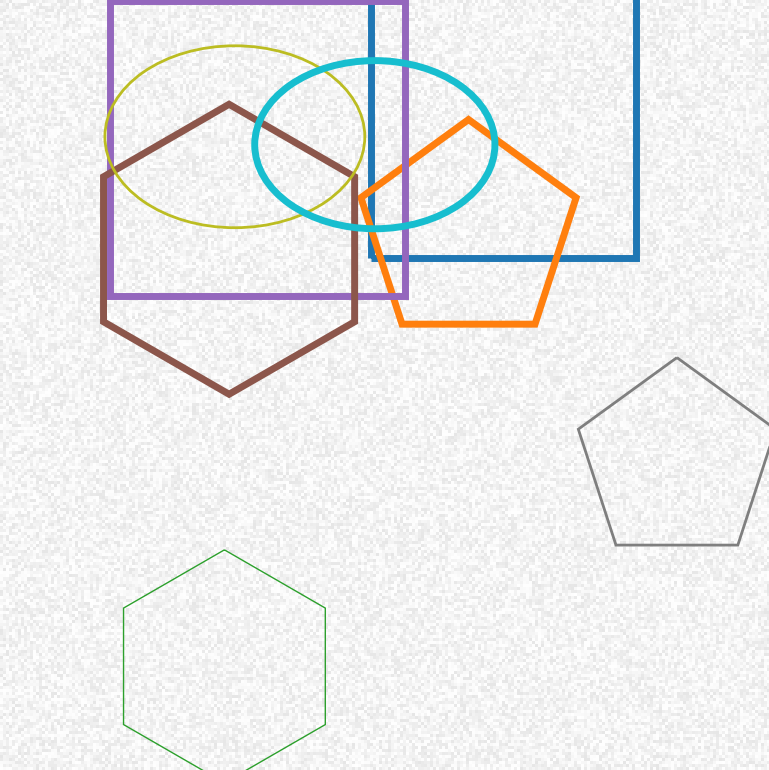[{"shape": "square", "thickness": 2.5, "radius": 0.86, "center": [0.654, 0.837]}, {"shape": "pentagon", "thickness": 2.5, "radius": 0.73, "center": [0.608, 0.698]}, {"shape": "hexagon", "thickness": 0.5, "radius": 0.76, "center": [0.291, 0.135]}, {"shape": "square", "thickness": 2.5, "radius": 0.96, "center": [0.335, 0.807]}, {"shape": "hexagon", "thickness": 2.5, "radius": 0.94, "center": [0.298, 0.676]}, {"shape": "pentagon", "thickness": 1, "radius": 0.67, "center": [0.879, 0.401]}, {"shape": "oval", "thickness": 1, "radius": 0.84, "center": [0.305, 0.822]}, {"shape": "oval", "thickness": 2.5, "radius": 0.78, "center": [0.487, 0.812]}]